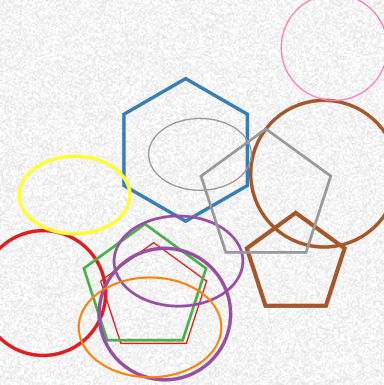[{"shape": "pentagon", "thickness": 1, "radius": 0.72, "center": [0.399, 0.225]}, {"shape": "circle", "thickness": 2.5, "radius": 0.81, "center": [0.112, 0.239]}, {"shape": "hexagon", "thickness": 2.5, "radius": 0.93, "center": [0.482, 0.611]}, {"shape": "pentagon", "thickness": 2, "radius": 0.83, "center": [0.376, 0.251]}, {"shape": "circle", "thickness": 2.5, "radius": 0.85, "center": [0.428, 0.184]}, {"shape": "oval", "thickness": 2, "radius": 0.84, "center": [0.464, 0.322]}, {"shape": "oval", "thickness": 1.5, "radius": 0.93, "center": [0.39, 0.15]}, {"shape": "oval", "thickness": 2.5, "radius": 0.72, "center": [0.194, 0.493]}, {"shape": "circle", "thickness": 2.5, "radius": 0.95, "center": [0.842, 0.549]}, {"shape": "pentagon", "thickness": 3, "radius": 0.67, "center": [0.768, 0.314]}, {"shape": "circle", "thickness": 1, "radius": 0.69, "center": [0.868, 0.877]}, {"shape": "pentagon", "thickness": 2, "radius": 0.89, "center": [0.691, 0.488]}, {"shape": "oval", "thickness": 1, "radius": 0.67, "center": [0.519, 0.599]}]